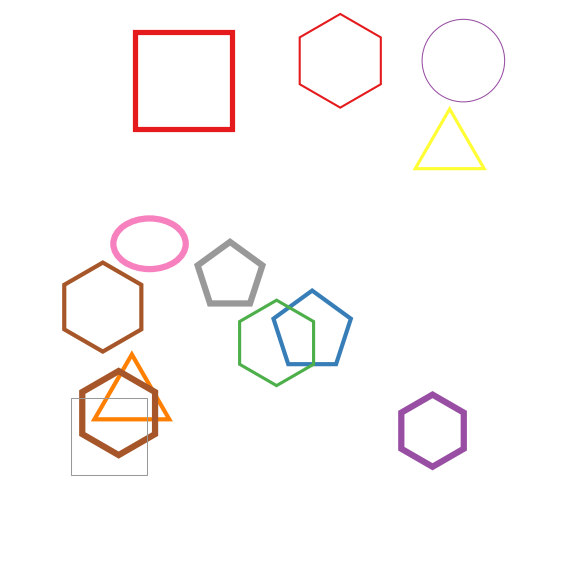[{"shape": "square", "thickness": 2.5, "radius": 0.42, "center": [0.318, 0.86]}, {"shape": "hexagon", "thickness": 1, "radius": 0.41, "center": [0.589, 0.894]}, {"shape": "pentagon", "thickness": 2, "radius": 0.35, "center": [0.541, 0.426]}, {"shape": "hexagon", "thickness": 1.5, "radius": 0.37, "center": [0.479, 0.405]}, {"shape": "hexagon", "thickness": 3, "radius": 0.31, "center": [0.749, 0.253]}, {"shape": "circle", "thickness": 0.5, "radius": 0.36, "center": [0.802, 0.894]}, {"shape": "triangle", "thickness": 2, "radius": 0.37, "center": [0.228, 0.31]}, {"shape": "triangle", "thickness": 1.5, "radius": 0.34, "center": [0.779, 0.742]}, {"shape": "hexagon", "thickness": 2, "radius": 0.39, "center": [0.178, 0.467]}, {"shape": "hexagon", "thickness": 3, "radius": 0.36, "center": [0.205, 0.284]}, {"shape": "oval", "thickness": 3, "radius": 0.31, "center": [0.259, 0.577]}, {"shape": "square", "thickness": 0.5, "radius": 0.33, "center": [0.189, 0.243]}, {"shape": "pentagon", "thickness": 3, "radius": 0.29, "center": [0.398, 0.521]}]